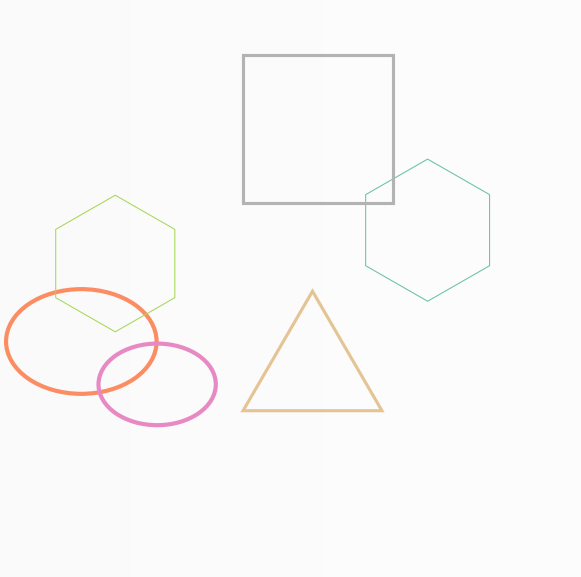[{"shape": "hexagon", "thickness": 0.5, "radius": 0.62, "center": [0.736, 0.601]}, {"shape": "oval", "thickness": 2, "radius": 0.65, "center": [0.14, 0.408]}, {"shape": "oval", "thickness": 2, "radius": 0.5, "center": [0.27, 0.334]}, {"shape": "hexagon", "thickness": 0.5, "radius": 0.59, "center": [0.198, 0.543]}, {"shape": "triangle", "thickness": 1.5, "radius": 0.69, "center": [0.538, 0.357]}, {"shape": "square", "thickness": 1.5, "radius": 0.64, "center": [0.547, 0.776]}]